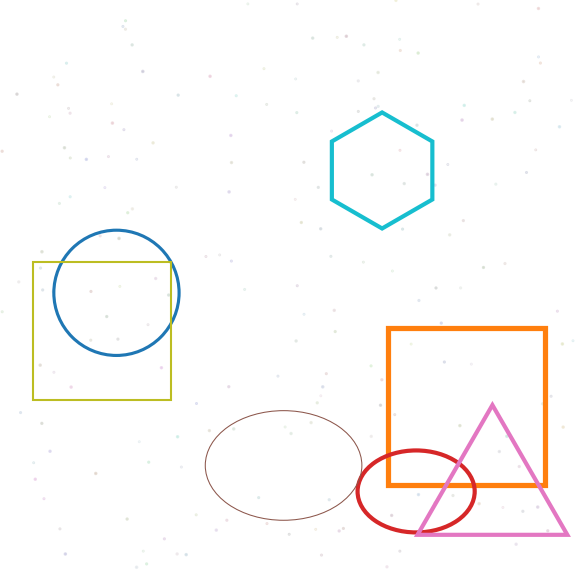[{"shape": "circle", "thickness": 1.5, "radius": 0.54, "center": [0.202, 0.492]}, {"shape": "square", "thickness": 2.5, "radius": 0.68, "center": [0.808, 0.296]}, {"shape": "oval", "thickness": 2, "radius": 0.51, "center": [0.721, 0.148]}, {"shape": "oval", "thickness": 0.5, "radius": 0.68, "center": [0.491, 0.193]}, {"shape": "triangle", "thickness": 2, "radius": 0.75, "center": [0.853, 0.148]}, {"shape": "square", "thickness": 1, "radius": 0.6, "center": [0.177, 0.426]}, {"shape": "hexagon", "thickness": 2, "radius": 0.5, "center": [0.662, 0.704]}]